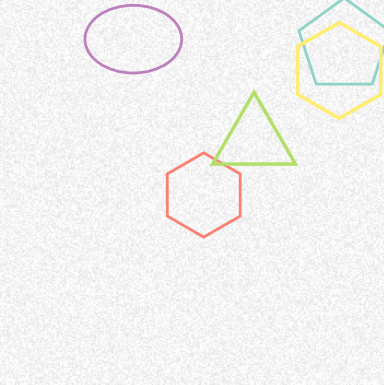[{"shape": "pentagon", "thickness": 2, "radius": 0.62, "center": [0.894, 0.882]}, {"shape": "hexagon", "thickness": 2, "radius": 0.55, "center": [0.529, 0.494]}, {"shape": "triangle", "thickness": 2.5, "radius": 0.62, "center": [0.66, 0.636]}, {"shape": "oval", "thickness": 2, "radius": 0.63, "center": [0.346, 0.898]}, {"shape": "hexagon", "thickness": 2.5, "radius": 0.62, "center": [0.881, 0.817]}]